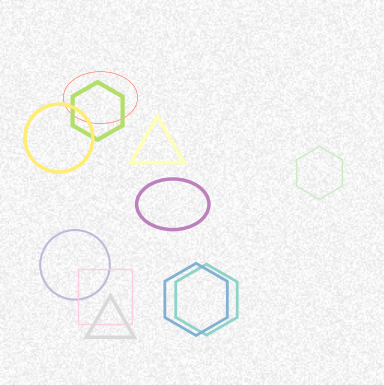[{"shape": "hexagon", "thickness": 2, "radius": 0.46, "center": [0.536, 0.222]}, {"shape": "triangle", "thickness": 2.5, "radius": 0.4, "center": [0.409, 0.618]}, {"shape": "circle", "thickness": 1.5, "radius": 0.45, "center": [0.195, 0.312]}, {"shape": "oval", "thickness": 0.5, "radius": 0.48, "center": [0.261, 0.746]}, {"shape": "hexagon", "thickness": 2, "radius": 0.47, "center": [0.509, 0.222]}, {"shape": "hexagon", "thickness": 3, "radius": 0.37, "center": [0.253, 0.712]}, {"shape": "square", "thickness": 1, "radius": 0.35, "center": [0.273, 0.23]}, {"shape": "triangle", "thickness": 2.5, "radius": 0.36, "center": [0.287, 0.16]}, {"shape": "oval", "thickness": 2.5, "radius": 0.47, "center": [0.449, 0.469]}, {"shape": "hexagon", "thickness": 1, "radius": 0.34, "center": [0.83, 0.551]}, {"shape": "circle", "thickness": 2.5, "radius": 0.44, "center": [0.153, 0.641]}]